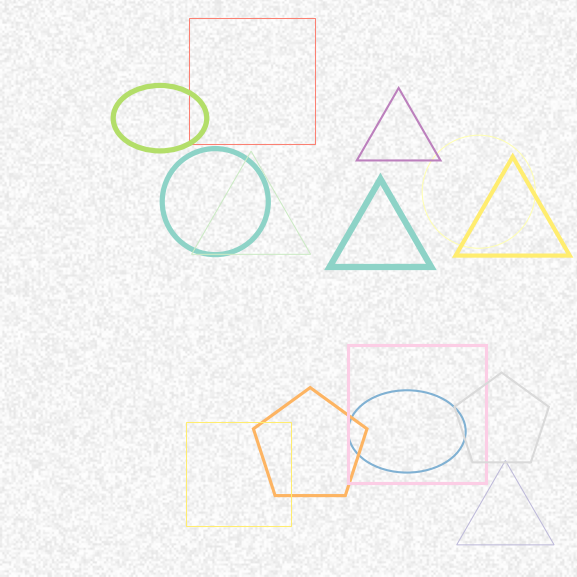[{"shape": "circle", "thickness": 2.5, "radius": 0.46, "center": [0.373, 0.65]}, {"shape": "triangle", "thickness": 3, "radius": 0.51, "center": [0.659, 0.588]}, {"shape": "circle", "thickness": 0.5, "radius": 0.49, "center": [0.829, 0.667]}, {"shape": "triangle", "thickness": 0.5, "radius": 0.49, "center": [0.875, 0.104]}, {"shape": "square", "thickness": 0.5, "radius": 0.54, "center": [0.436, 0.859]}, {"shape": "oval", "thickness": 1, "radius": 0.51, "center": [0.705, 0.252]}, {"shape": "pentagon", "thickness": 1.5, "radius": 0.52, "center": [0.537, 0.225]}, {"shape": "oval", "thickness": 2.5, "radius": 0.4, "center": [0.277, 0.795]}, {"shape": "square", "thickness": 1.5, "radius": 0.6, "center": [0.722, 0.283]}, {"shape": "pentagon", "thickness": 1, "radius": 0.43, "center": [0.869, 0.268]}, {"shape": "triangle", "thickness": 1, "radius": 0.42, "center": [0.69, 0.763]}, {"shape": "triangle", "thickness": 0.5, "radius": 0.6, "center": [0.435, 0.618]}, {"shape": "triangle", "thickness": 2, "radius": 0.57, "center": [0.888, 0.614]}, {"shape": "square", "thickness": 0.5, "radius": 0.45, "center": [0.413, 0.179]}]